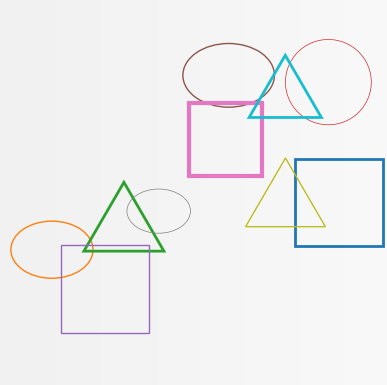[{"shape": "square", "thickness": 2, "radius": 0.57, "center": [0.874, 0.474]}, {"shape": "oval", "thickness": 1, "radius": 0.53, "center": [0.134, 0.351]}, {"shape": "triangle", "thickness": 2, "radius": 0.6, "center": [0.32, 0.407]}, {"shape": "circle", "thickness": 0.5, "radius": 0.55, "center": [0.847, 0.787]}, {"shape": "square", "thickness": 1, "radius": 0.57, "center": [0.272, 0.249]}, {"shape": "oval", "thickness": 1, "radius": 0.59, "center": [0.59, 0.804]}, {"shape": "square", "thickness": 3, "radius": 0.47, "center": [0.583, 0.639]}, {"shape": "oval", "thickness": 0.5, "radius": 0.41, "center": [0.41, 0.452]}, {"shape": "triangle", "thickness": 1, "radius": 0.59, "center": [0.737, 0.471]}, {"shape": "triangle", "thickness": 2, "radius": 0.54, "center": [0.736, 0.749]}]